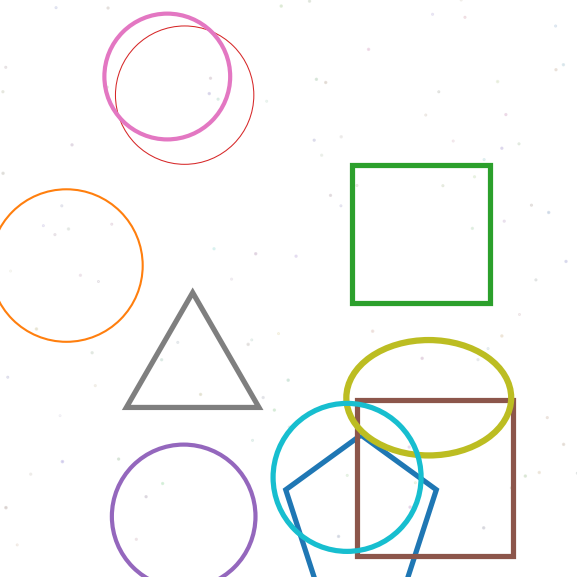[{"shape": "pentagon", "thickness": 2.5, "radius": 0.69, "center": [0.625, 0.109]}, {"shape": "circle", "thickness": 1, "radius": 0.66, "center": [0.115, 0.539]}, {"shape": "square", "thickness": 2.5, "radius": 0.6, "center": [0.729, 0.594]}, {"shape": "circle", "thickness": 0.5, "radius": 0.6, "center": [0.32, 0.834]}, {"shape": "circle", "thickness": 2, "radius": 0.62, "center": [0.318, 0.105]}, {"shape": "square", "thickness": 2.5, "radius": 0.68, "center": [0.754, 0.172]}, {"shape": "circle", "thickness": 2, "radius": 0.54, "center": [0.29, 0.867]}, {"shape": "triangle", "thickness": 2.5, "radius": 0.66, "center": [0.334, 0.36]}, {"shape": "oval", "thickness": 3, "radius": 0.71, "center": [0.742, 0.31]}, {"shape": "circle", "thickness": 2.5, "radius": 0.64, "center": [0.601, 0.172]}]